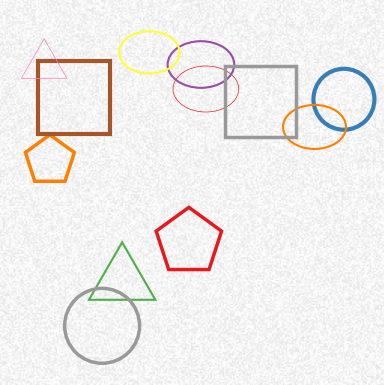[{"shape": "pentagon", "thickness": 2.5, "radius": 0.45, "center": [0.491, 0.372]}, {"shape": "oval", "thickness": 0.5, "radius": 0.43, "center": [0.535, 0.769]}, {"shape": "circle", "thickness": 3, "radius": 0.4, "center": [0.893, 0.742]}, {"shape": "triangle", "thickness": 1.5, "radius": 0.5, "center": [0.317, 0.271]}, {"shape": "oval", "thickness": 1.5, "radius": 0.43, "center": [0.522, 0.832]}, {"shape": "pentagon", "thickness": 2.5, "radius": 0.33, "center": [0.13, 0.583]}, {"shape": "oval", "thickness": 1.5, "radius": 0.41, "center": [0.817, 0.67]}, {"shape": "oval", "thickness": 1.5, "radius": 0.39, "center": [0.388, 0.864]}, {"shape": "square", "thickness": 3, "radius": 0.47, "center": [0.192, 0.746]}, {"shape": "triangle", "thickness": 0.5, "radius": 0.34, "center": [0.115, 0.831]}, {"shape": "square", "thickness": 2.5, "radius": 0.46, "center": [0.676, 0.737]}, {"shape": "circle", "thickness": 2.5, "radius": 0.49, "center": [0.265, 0.154]}]